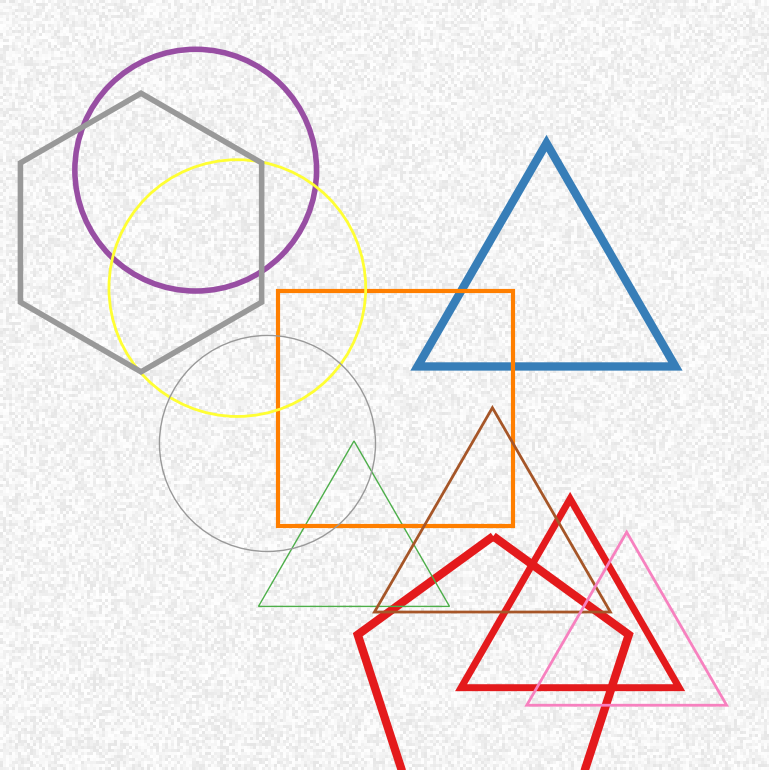[{"shape": "pentagon", "thickness": 3, "radius": 0.93, "center": [0.641, 0.119]}, {"shape": "triangle", "thickness": 2.5, "radius": 0.82, "center": [0.74, 0.189]}, {"shape": "triangle", "thickness": 3, "radius": 0.97, "center": [0.71, 0.621]}, {"shape": "triangle", "thickness": 0.5, "radius": 0.72, "center": [0.46, 0.284]}, {"shape": "circle", "thickness": 2, "radius": 0.78, "center": [0.254, 0.779]}, {"shape": "square", "thickness": 1.5, "radius": 0.76, "center": [0.513, 0.47]}, {"shape": "circle", "thickness": 1, "radius": 0.83, "center": [0.308, 0.626]}, {"shape": "triangle", "thickness": 1, "radius": 0.88, "center": [0.64, 0.294]}, {"shape": "triangle", "thickness": 1, "radius": 0.75, "center": [0.814, 0.159]}, {"shape": "hexagon", "thickness": 2, "radius": 0.9, "center": [0.183, 0.698]}, {"shape": "circle", "thickness": 0.5, "radius": 0.7, "center": [0.347, 0.424]}]